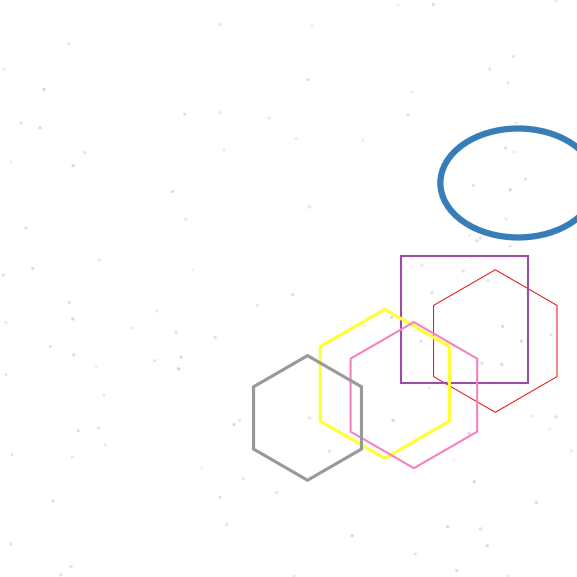[{"shape": "hexagon", "thickness": 0.5, "radius": 0.62, "center": [0.858, 0.409]}, {"shape": "oval", "thickness": 3, "radius": 0.67, "center": [0.897, 0.682]}, {"shape": "square", "thickness": 1, "radius": 0.55, "center": [0.804, 0.445]}, {"shape": "hexagon", "thickness": 1.5, "radius": 0.65, "center": [0.666, 0.335]}, {"shape": "hexagon", "thickness": 1, "radius": 0.63, "center": [0.717, 0.315]}, {"shape": "hexagon", "thickness": 1.5, "radius": 0.54, "center": [0.532, 0.275]}]